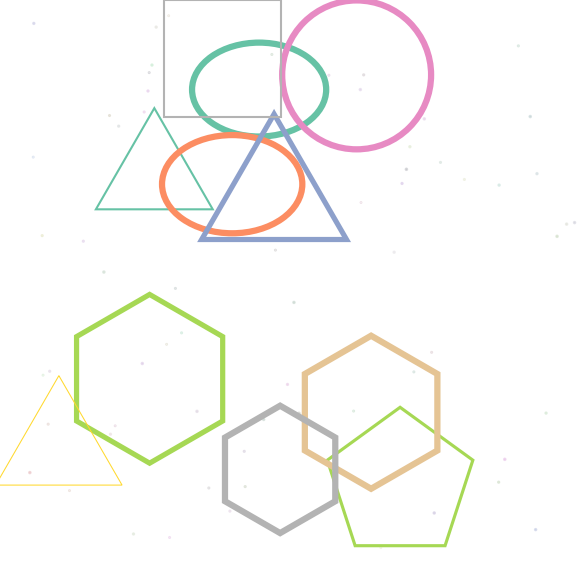[{"shape": "oval", "thickness": 3, "radius": 0.58, "center": [0.449, 0.844]}, {"shape": "triangle", "thickness": 1, "radius": 0.58, "center": [0.267, 0.695]}, {"shape": "oval", "thickness": 3, "radius": 0.61, "center": [0.402, 0.68]}, {"shape": "triangle", "thickness": 2.5, "radius": 0.72, "center": [0.475, 0.657]}, {"shape": "circle", "thickness": 3, "radius": 0.64, "center": [0.618, 0.869]}, {"shape": "pentagon", "thickness": 1.5, "radius": 0.66, "center": [0.693, 0.161]}, {"shape": "hexagon", "thickness": 2.5, "radius": 0.73, "center": [0.259, 0.343]}, {"shape": "triangle", "thickness": 0.5, "radius": 0.63, "center": [0.102, 0.222]}, {"shape": "hexagon", "thickness": 3, "radius": 0.66, "center": [0.643, 0.285]}, {"shape": "hexagon", "thickness": 3, "radius": 0.55, "center": [0.485, 0.186]}, {"shape": "square", "thickness": 1, "radius": 0.51, "center": [0.386, 0.898]}]